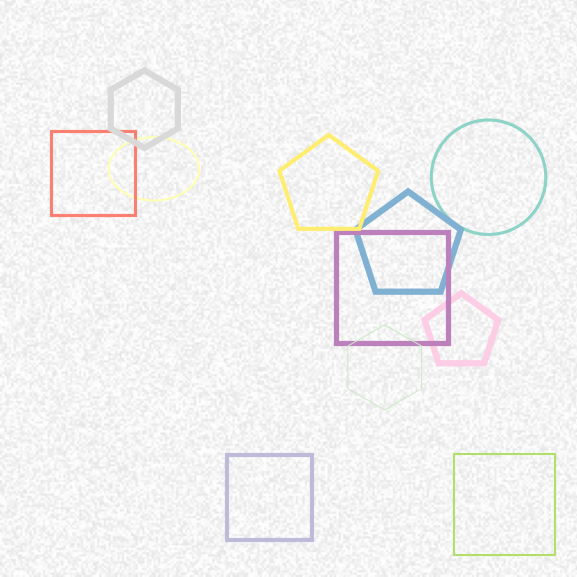[{"shape": "circle", "thickness": 1.5, "radius": 0.5, "center": [0.846, 0.692]}, {"shape": "oval", "thickness": 1, "radius": 0.39, "center": [0.266, 0.707]}, {"shape": "square", "thickness": 2, "radius": 0.37, "center": [0.467, 0.138]}, {"shape": "square", "thickness": 1.5, "radius": 0.37, "center": [0.161, 0.7]}, {"shape": "pentagon", "thickness": 3, "radius": 0.48, "center": [0.707, 0.572]}, {"shape": "square", "thickness": 1, "radius": 0.44, "center": [0.874, 0.125]}, {"shape": "pentagon", "thickness": 3, "radius": 0.34, "center": [0.799, 0.424]}, {"shape": "hexagon", "thickness": 3, "radius": 0.34, "center": [0.25, 0.81]}, {"shape": "square", "thickness": 2.5, "radius": 0.48, "center": [0.679, 0.501]}, {"shape": "hexagon", "thickness": 0.5, "radius": 0.37, "center": [0.666, 0.363]}, {"shape": "pentagon", "thickness": 2, "radius": 0.45, "center": [0.569, 0.676]}]